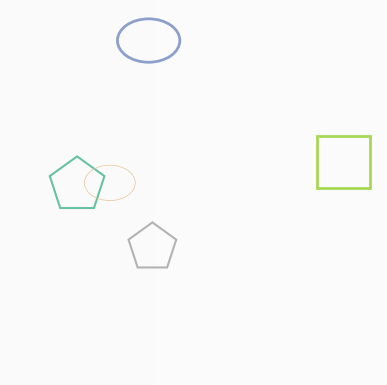[{"shape": "pentagon", "thickness": 1.5, "radius": 0.37, "center": [0.199, 0.52]}, {"shape": "oval", "thickness": 2, "radius": 0.4, "center": [0.384, 0.895]}, {"shape": "square", "thickness": 2, "radius": 0.34, "center": [0.887, 0.579]}, {"shape": "oval", "thickness": 0.5, "radius": 0.33, "center": [0.283, 0.525]}, {"shape": "pentagon", "thickness": 1.5, "radius": 0.32, "center": [0.393, 0.358]}]